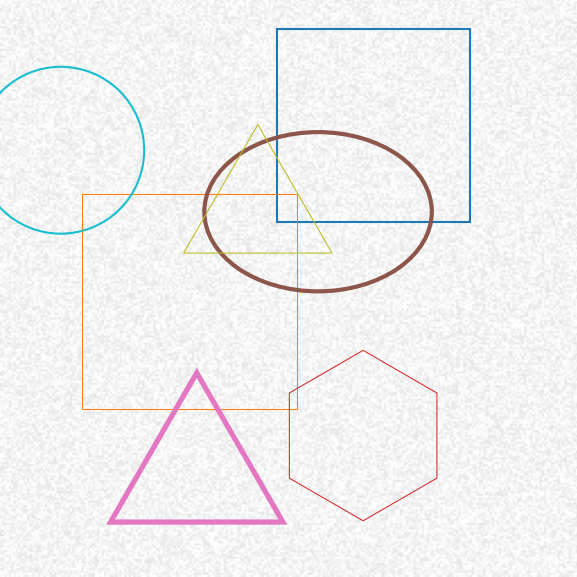[{"shape": "square", "thickness": 1, "radius": 0.84, "center": [0.647, 0.783]}, {"shape": "square", "thickness": 0.5, "radius": 0.93, "center": [0.329, 0.476]}, {"shape": "hexagon", "thickness": 0.5, "radius": 0.74, "center": [0.629, 0.245]}, {"shape": "oval", "thickness": 2, "radius": 0.98, "center": [0.551, 0.632]}, {"shape": "triangle", "thickness": 2.5, "radius": 0.86, "center": [0.341, 0.181]}, {"shape": "triangle", "thickness": 0.5, "radius": 0.74, "center": [0.446, 0.635]}, {"shape": "circle", "thickness": 1, "radius": 0.72, "center": [0.105, 0.739]}]